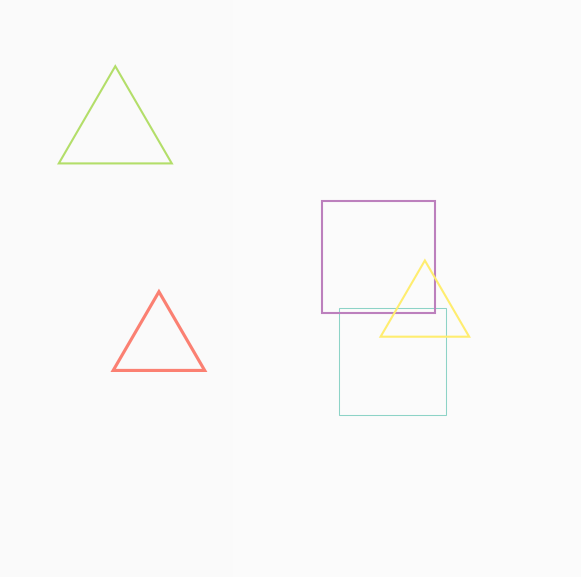[{"shape": "square", "thickness": 0.5, "radius": 0.46, "center": [0.675, 0.374]}, {"shape": "triangle", "thickness": 1.5, "radius": 0.45, "center": [0.273, 0.403]}, {"shape": "triangle", "thickness": 1, "radius": 0.56, "center": [0.198, 0.772]}, {"shape": "square", "thickness": 1, "radius": 0.48, "center": [0.651, 0.554]}, {"shape": "triangle", "thickness": 1, "radius": 0.44, "center": [0.731, 0.46]}]